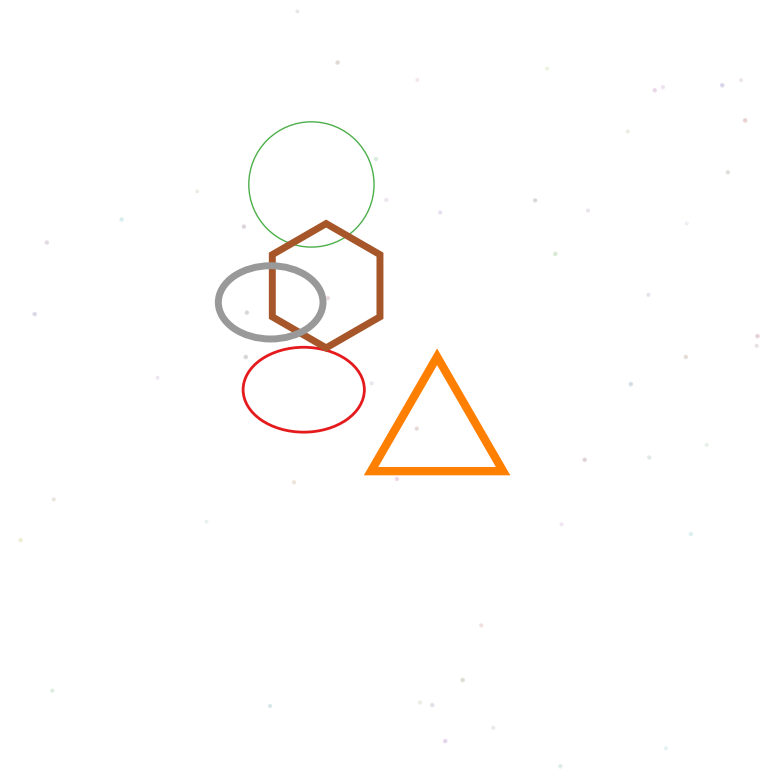[{"shape": "oval", "thickness": 1, "radius": 0.39, "center": [0.394, 0.494]}, {"shape": "circle", "thickness": 0.5, "radius": 0.41, "center": [0.404, 0.76]}, {"shape": "triangle", "thickness": 3, "radius": 0.5, "center": [0.568, 0.438]}, {"shape": "hexagon", "thickness": 2.5, "radius": 0.4, "center": [0.424, 0.629]}, {"shape": "oval", "thickness": 2.5, "radius": 0.34, "center": [0.352, 0.607]}]